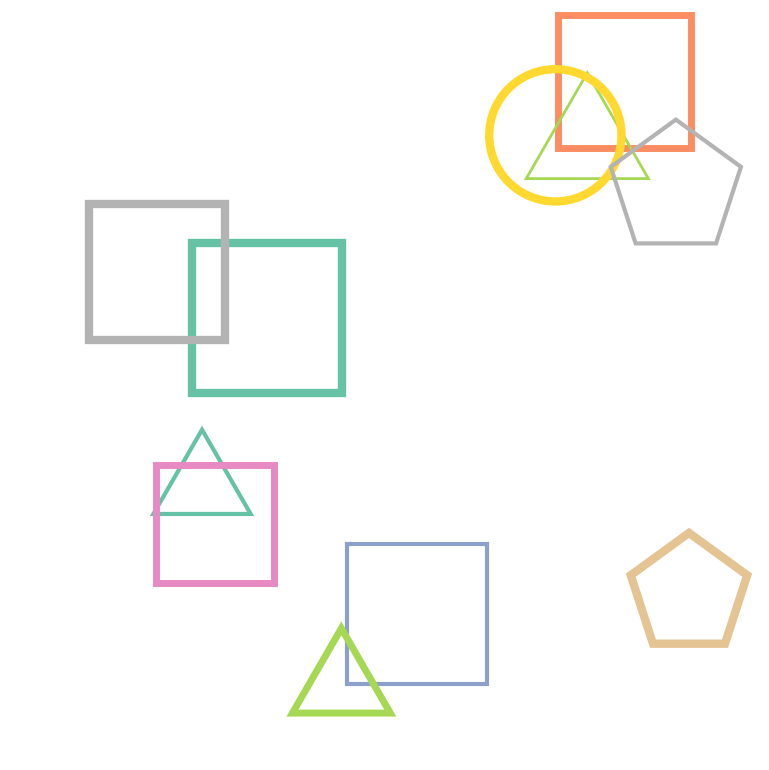[{"shape": "triangle", "thickness": 1.5, "radius": 0.36, "center": [0.262, 0.369]}, {"shape": "square", "thickness": 3, "radius": 0.49, "center": [0.347, 0.587]}, {"shape": "square", "thickness": 2.5, "radius": 0.43, "center": [0.811, 0.894]}, {"shape": "square", "thickness": 1.5, "radius": 0.45, "center": [0.542, 0.203]}, {"shape": "square", "thickness": 2.5, "radius": 0.38, "center": [0.28, 0.319]}, {"shape": "triangle", "thickness": 1, "radius": 0.46, "center": [0.763, 0.814]}, {"shape": "triangle", "thickness": 2.5, "radius": 0.37, "center": [0.443, 0.111]}, {"shape": "circle", "thickness": 3, "radius": 0.43, "center": [0.721, 0.824]}, {"shape": "pentagon", "thickness": 3, "radius": 0.4, "center": [0.895, 0.228]}, {"shape": "square", "thickness": 3, "radius": 0.44, "center": [0.204, 0.647]}, {"shape": "pentagon", "thickness": 1.5, "radius": 0.44, "center": [0.878, 0.756]}]